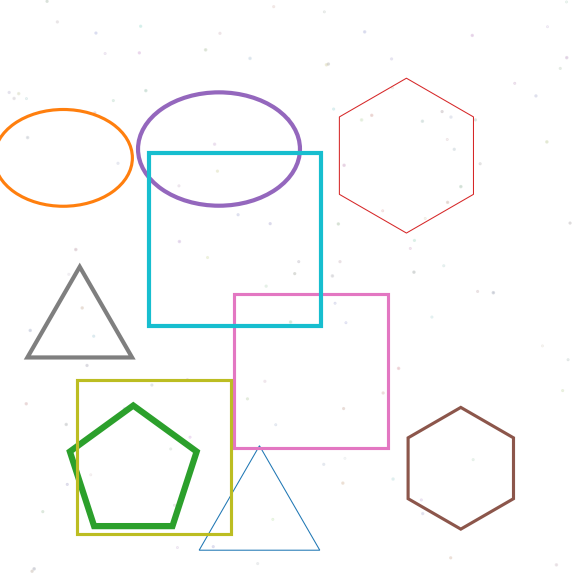[{"shape": "triangle", "thickness": 0.5, "radius": 0.6, "center": [0.449, 0.107]}, {"shape": "oval", "thickness": 1.5, "radius": 0.6, "center": [0.11, 0.726]}, {"shape": "pentagon", "thickness": 3, "radius": 0.58, "center": [0.231, 0.181]}, {"shape": "hexagon", "thickness": 0.5, "radius": 0.67, "center": [0.704, 0.73]}, {"shape": "oval", "thickness": 2, "radius": 0.7, "center": [0.379, 0.741]}, {"shape": "hexagon", "thickness": 1.5, "radius": 0.53, "center": [0.798, 0.188]}, {"shape": "square", "thickness": 1.5, "radius": 0.67, "center": [0.538, 0.356]}, {"shape": "triangle", "thickness": 2, "radius": 0.52, "center": [0.138, 0.432]}, {"shape": "square", "thickness": 1.5, "radius": 0.66, "center": [0.267, 0.208]}, {"shape": "square", "thickness": 2, "radius": 0.75, "center": [0.407, 0.585]}]